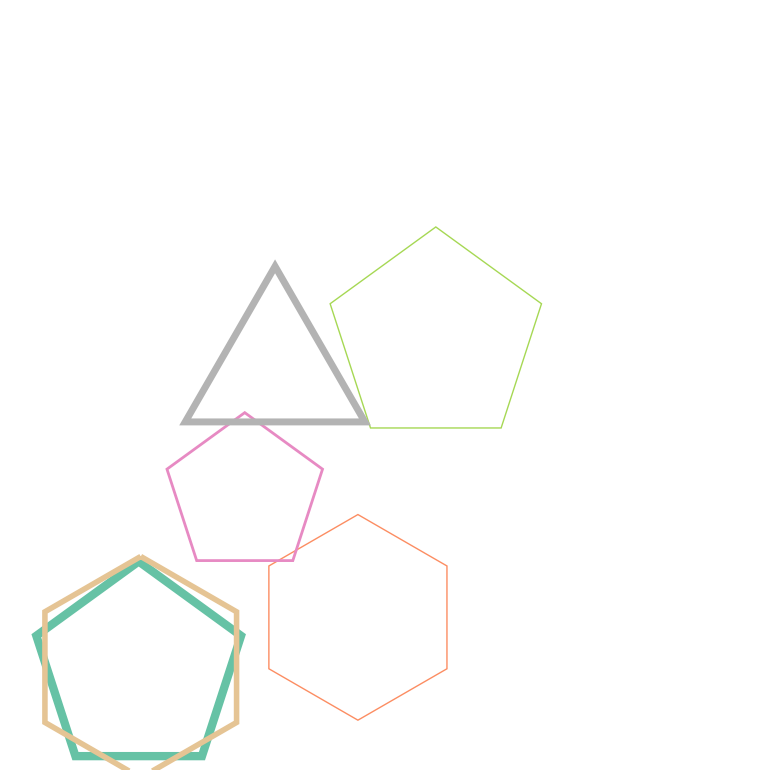[{"shape": "pentagon", "thickness": 3, "radius": 0.7, "center": [0.18, 0.131]}, {"shape": "hexagon", "thickness": 0.5, "radius": 0.67, "center": [0.465, 0.198]}, {"shape": "pentagon", "thickness": 1, "radius": 0.53, "center": [0.318, 0.358]}, {"shape": "pentagon", "thickness": 0.5, "radius": 0.72, "center": [0.566, 0.561]}, {"shape": "hexagon", "thickness": 2, "radius": 0.72, "center": [0.183, 0.134]}, {"shape": "triangle", "thickness": 2.5, "radius": 0.67, "center": [0.357, 0.519]}]